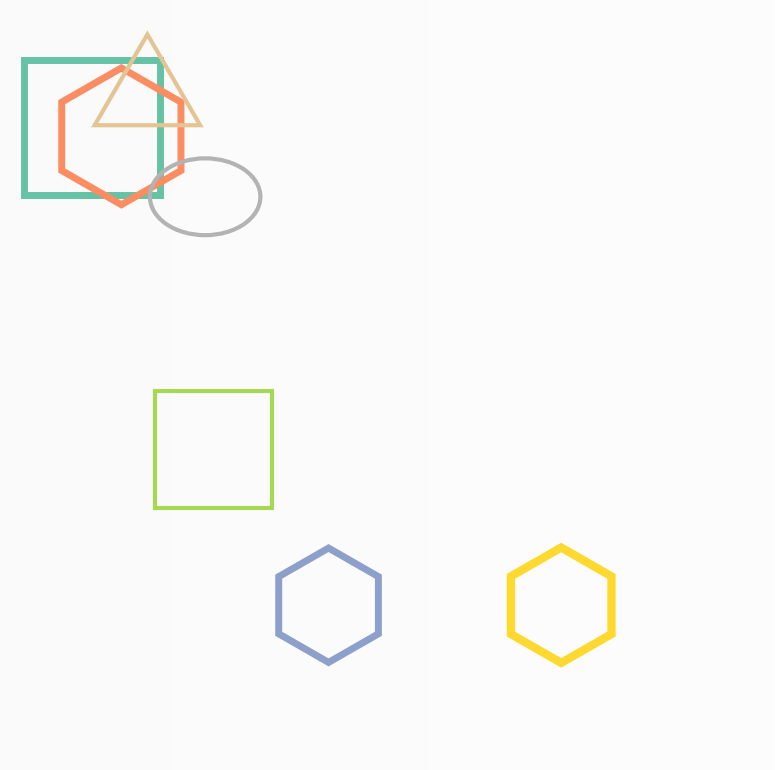[{"shape": "square", "thickness": 2.5, "radius": 0.44, "center": [0.119, 0.834]}, {"shape": "hexagon", "thickness": 2.5, "radius": 0.44, "center": [0.157, 0.823]}, {"shape": "hexagon", "thickness": 2.5, "radius": 0.37, "center": [0.424, 0.214]}, {"shape": "square", "thickness": 1.5, "radius": 0.38, "center": [0.275, 0.417]}, {"shape": "hexagon", "thickness": 3, "radius": 0.37, "center": [0.724, 0.214]}, {"shape": "triangle", "thickness": 1.5, "radius": 0.39, "center": [0.19, 0.877]}, {"shape": "oval", "thickness": 1.5, "radius": 0.36, "center": [0.265, 0.744]}]